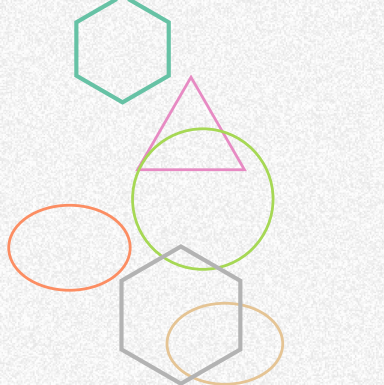[{"shape": "hexagon", "thickness": 3, "radius": 0.69, "center": [0.318, 0.873]}, {"shape": "oval", "thickness": 2, "radius": 0.79, "center": [0.18, 0.356]}, {"shape": "triangle", "thickness": 2, "radius": 0.8, "center": [0.496, 0.639]}, {"shape": "circle", "thickness": 2, "radius": 0.91, "center": [0.527, 0.483]}, {"shape": "oval", "thickness": 2, "radius": 0.75, "center": [0.584, 0.107]}, {"shape": "hexagon", "thickness": 3, "radius": 0.89, "center": [0.47, 0.182]}]